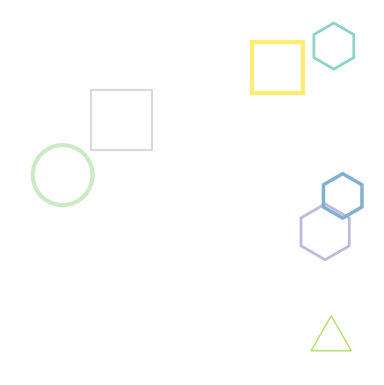[{"shape": "hexagon", "thickness": 2, "radius": 0.3, "center": [0.867, 0.88]}, {"shape": "hexagon", "thickness": 2, "radius": 0.36, "center": [0.844, 0.398]}, {"shape": "hexagon", "thickness": 2.5, "radius": 0.29, "center": [0.89, 0.491]}, {"shape": "triangle", "thickness": 1, "radius": 0.3, "center": [0.86, 0.119]}, {"shape": "square", "thickness": 1.5, "radius": 0.39, "center": [0.315, 0.688]}, {"shape": "circle", "thickness": 3, "radius": 0.39, "center": [0.163, 0.545]}, {"shape": "square", "thickness": 3, "radius": 0.33, "center": [0.721, 0.825]}]